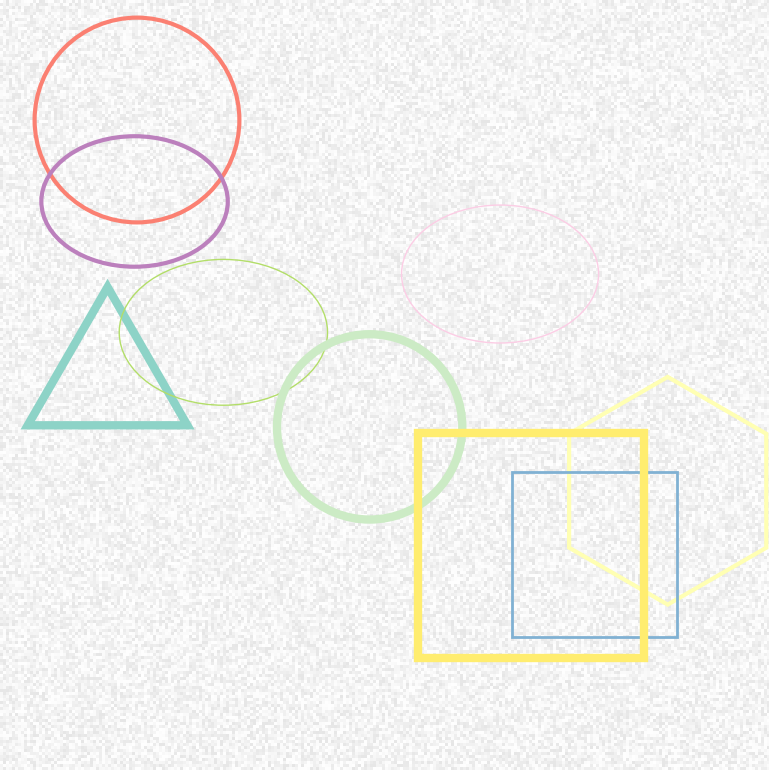[{"shape": "triangle", "thickness": 3, "radius": 0.6, "center": [0.14, 0.508]}, {"shape": "hexagon", "thickness": 1.5, "radius": 0.74, "center": [0.867, 0.363]}, {"shape": "circle", "thickness": 1.5, "radius": 0.66, "center": [0.178, 0.844]}, {"shape": "square", "thickness": 1, "radius": 0.54, "center": [0.772, 0.28]}, {"shape": "oval", "thickness": 0.5, "radius": 0.68, "center": [0.29, 0.568]}, {"shape": "oval", "thickness": 0.5, "radius": 0.64, "center": [0.649, 0.644]}, {"shape": "oval", "thickness": 1.5, "radius": 0.61, "center": [0.175, 0.738]}, {"shape": "circle", "thickness": 3, "radius": 0.6, "center": [0.48, 0.446]}, {"shape": "square", "thickness": 3, "radius": 0.73, "center": [0.69, 0.292]}]